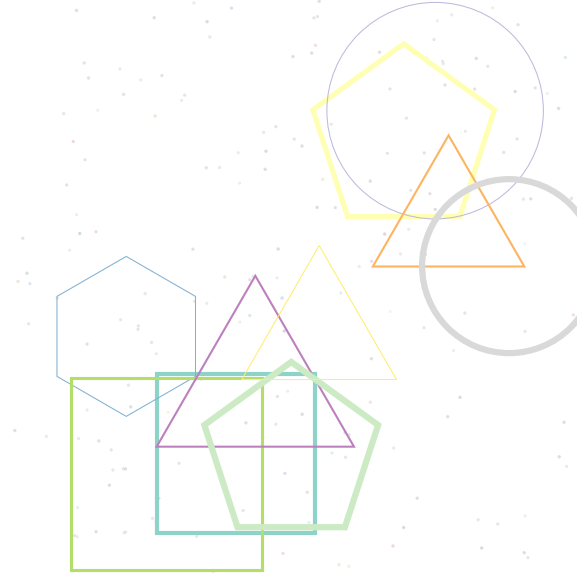[{"shape": "square", "thickness": 2, "radius": 0.69, "center": [0.409, 0.214]}, {"shape": "pentagon", "thickness": 2.5, "radius": 0.83, "center": [0.699, 0.758]}, {"shape": "circle", "thickness": 0.5, "radius": 0.94, "center": [0.753, 0.808]}, {"shape": "hexagon", "thickness": 0.5, "radius": 0.69, "center": [0.219, 0.417]}, {"shape": "triangle", "thickness": 1, "radius": 0.76, "center": [0.777, 0.613]}, {"shape": "square", "thickness": 1.5, "radius": 0.83, "center": [0.289, 0.178]}, {"shape": "circle", "thickness": 3, "radius": 0.75, "center": [0.882, 0.538]}, {"shape": "triangle", "thickness": 1, "radius": 0.99, "center": [0.442, 0.324]}, {"shape": "pentagon", "thickness": 3, "radius": 0.79, "center": [0.504, 0.214]}, {"shape": "triangle", "thickness": 0.5, "radius": 0.77, "center": [0.553, 0.419]}]